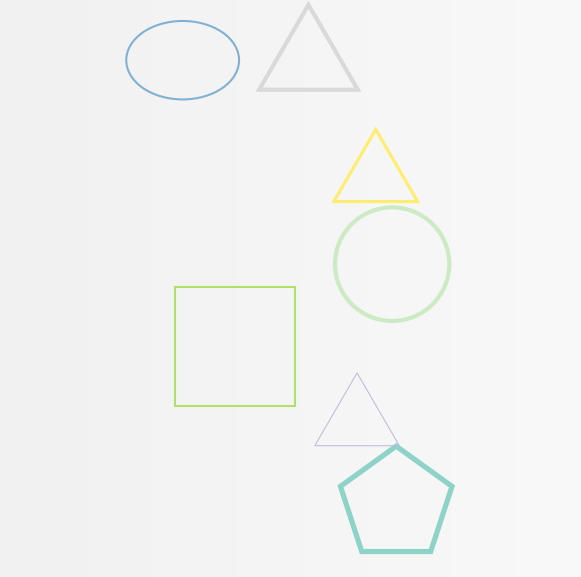[{"shape": "pentagon", "thickness": 2.5, "radius": 0.5, "center": [0.682, 0.126]}, {"shape": "triangle", "thickness": 0.5, "radius": 0.42, "center": [0.614, 0.269]}, {"shape": "oval", "thickness": 1, "radius": 0.49, "center": [0.314, 0.895]}, {"shape": "square", "thickness": 1, "radius": 0.52, "center": [0.405, 0.399]}, {"shape": "triangle", "thickness": 2, "radius": 0.49, "center": [0.531, 0.893]}, {"shape": "circle", "thickness": 2, "radius": 0.49, "center": [0.675, 0.542]}, {"shape": "triangle", "thickness": 1.5, "radius": 0.42, "center": [0.646, 0.692]}]